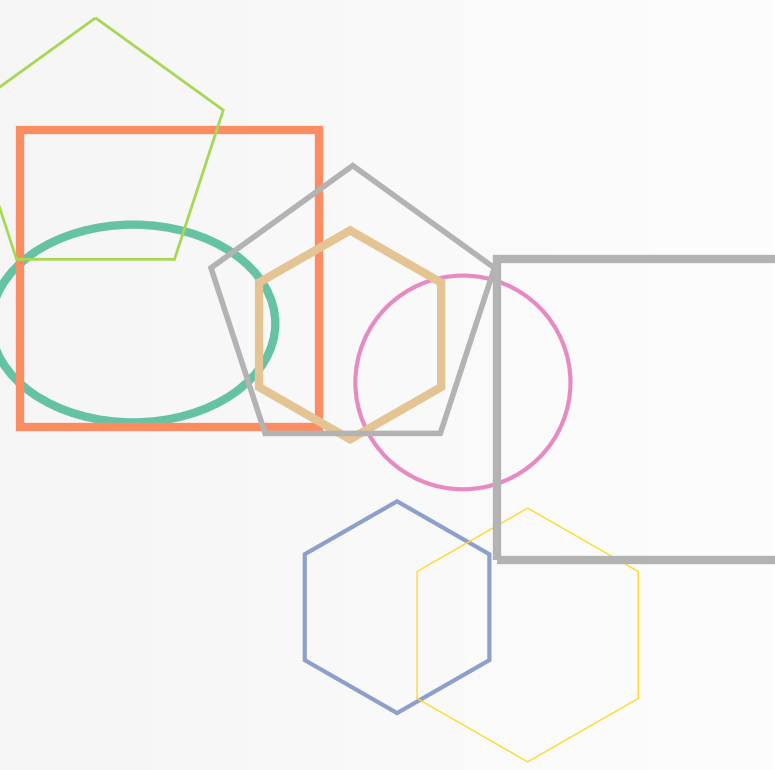[{"shape": "oval", "thickness": 3, "radius": 0.92, "center": [0.172, 0.58]}, {"shape": "square", "thickness": 3, "radius": 0.96, "center": [0.219, 0.639]}, {"shape": "hexagon", "thickness": 1.5, "radius": 0.69, "center": [0.512, 0.211]}, {"shape": "circle", "thickness": 1.5, "radius": 0.69, "center": [0.597, 0.503]}, {"shape": "pentagon", "thickness": 1, "radius": 0.87, "center": [0.123, 0.803]}, {"shape": "hexagon", "thickness": 0.5, "radius": 0.82, "center": [0.681, 0.175]}, {"shape": "hexagon", "thickness": 3, "radius": 0.68, "center": [0.452, 0.565]}, {"shape": "square", "thickness": 3, "radius": 0.98, "center": [0.837, 0.469]}, {"shape": "pentagon", "thickness": 2, "radius": 0.96, "center": [0.455, 0.593]}]